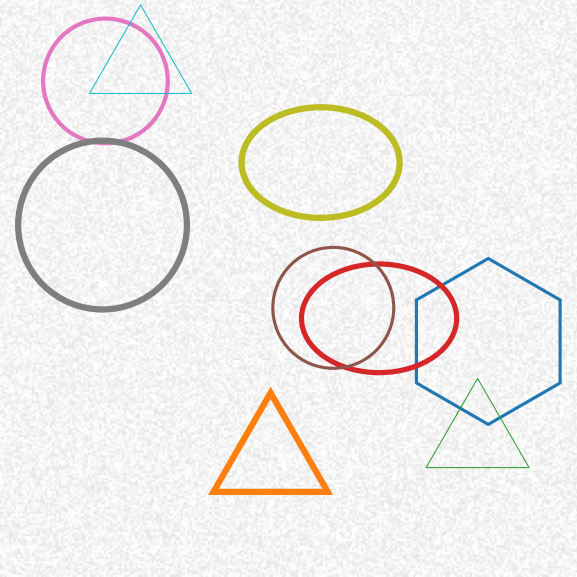[{"shape": "hexagon", "thickness": 1.5, "radius": 0.72, "center": [0.845, 0.408]}, {"shape": "triangle", "thickness": 3, "radius": 0.57, "center": [0.469, 0.205]}, {"shape": "triangle", "thickness": 0.5, "radius": 0.51, "center": [0.827, 0.241]}, {"shape": "oval", "thickness": 2.5, "radius": 0.67, "center": [0.656, 0.448]}, {"shape": "circle", "thickness": 1.5, "radius": 0.52, "center": [0.577, 0.466]}, {"shape": "circle", "thickness": 2, "radius": 0.54, "center": [0.183, 0.859]}, {"shape": "circle", "thickness": 3, "radius": 0.73, "center": [0.178, 0.609]}, {"shape": "oval", "thickness": 3, "radius": 0.68, "center": [0.555, 0.718]}, {"shape": "triangle", "thickness": 0.5, "radius": 0.51, "center": [0.243, 0.888]}]